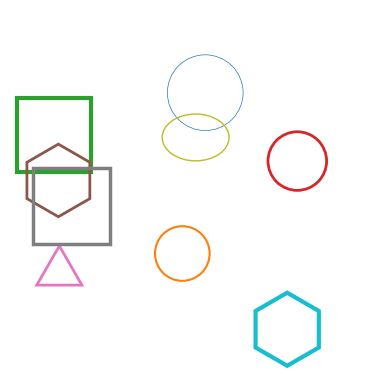[{"shape": "circle", "thickness": 0.5, "radius": 0.49, "center": [0.533, 0.759]}, {"shape": "circle", "thickness": 1.5, "radius": 0.35, "center": [0.474, 0.342]}, {"shape": "square", "thickness": 3, "radius": 0.48, "center": [0.141, 0.65]}, {"shape": "circle", "thickness": 2, "radius": 0.38, "center": [0.772, 0.582]}, {"shape": "hexagon", "thickness": 2, "radius": 0.47, "center": [0.152, 0.531]}, {"shape": "triangle", "thickness": 2, "radius": 0.34, "center": [0.154, 0.293]}, {"shape": "square", "thickness": 2.5, "radius": 0.5, "center": [0.186, 0.464]}, {"shape": "oval", "thickness": 1, "radius": 0.43, "center": [0.508, 0.643]}, {"shape": "hexagon", "thickness": 3, "radius": 0.47, "center": [0.746, 0.145]}]